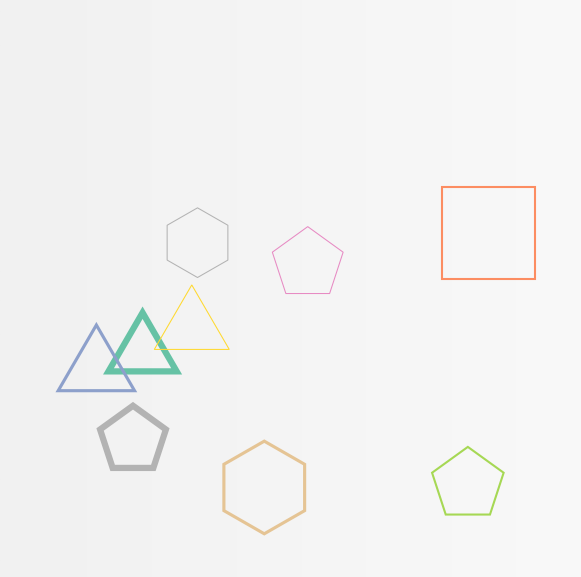[{"shape": "triangle", "thickness": 3, "radius": 0.34, "center": [0.245, 0.39]}, {"shape": "square", "thickness": 1, "radius": 0.4, "center": [0.841, 0.596]}, {"shape": "triangle", "thickness": 1.5, "radius": 0.38, "center": [0.166, 0.361]}, {"shape": "pentagon", "thickness": 0.5, "radius": 0.32, "center": [0.529, 0.543]}, {"shape": "pentagon", "thickness": 1, "radius": 0.32, "center": [0.805, 0.161]}, {"shape": "triangle", "thickness": 0.5, "radius": 0.37, "center": [0.33, 0.431]}, {"shape": "hexagon", "thickness": 1.5, "radius": 0.4, "center": [0.455, 0.155]}, {"shape": "pentagon", "thickness": 3, "radius": 0.3, "center": [0.229, 0.237]}, {"shape": "hexagon", "thickness": 0.5, "radius": 0.3, "center": [0.34, 0.579]}]